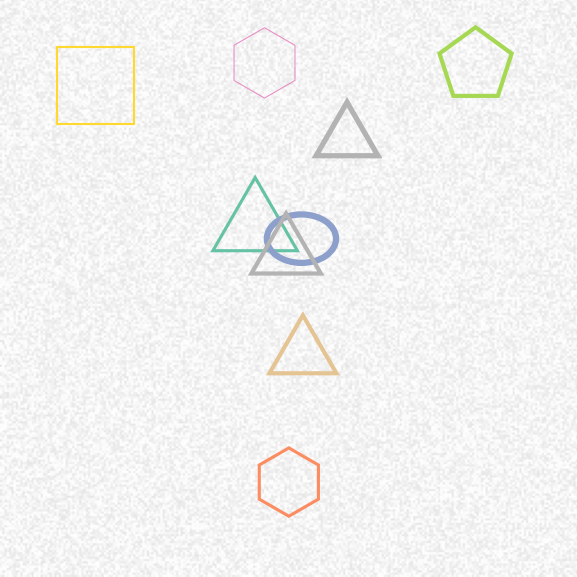[{"shape": "triangle", "thickness": 1.5, "radius": 0.42, "center": [0.442, 0.607]}, {"shape": "hexagon", "thickness": 1.5, "radius": 0.3, "center": [0.5, 0.164]}, {"shape": "oval", "thickness": 3, "radius": 0.3, "center": [0.522, 0.586]}, {"shape": "hexagon", "thickness": 0.5, "radius": 0.3, "center": [0.458, 0.89]}, {"shape": "pentagon", "thickness": 2, "radius": 0.33, "center": [0.824, 0.886]}, {"shape": "square", "thickness": 1, "radius": 0.33, "center": [0.165, 0.851]}, {"shape": "triangle", "thickness": 2, "radius": 0.33, "center": [0.525, 0.386]}, {"shape": "triangle", "thickness": 2.5, "radius": 0.31, "center": [0.601, 0.76]}, {"shape": "triangle", "thickness": 2, "radius": 0.35, "center": [0.495, 0.56]}]